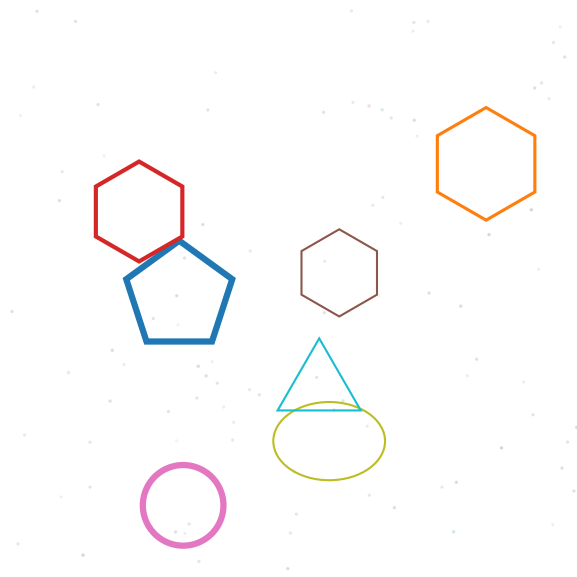[{"shape": "pentagon", "thickness": 3, "radius": 0.48, "center": [0.31, 0.486]}, {"shape": "hexagon", "thickness": 1.5, "radius": 0.49, "center": [0.842, 0.715]}, {"shape": "hexagon", "thickness": 2, "radius": 0.43, "center": [0.241, 0.633]}, {"shape": "hexagon", "thickness": 1, "radius": 0.38, "center": [0.587, 0.527]}, {"shape": "circle", "thickness": 3, "radius": 0.35, "center": [0.317, 0.124]}, {"shape": "oval", "thickness": 1, "radius": 0.48, "center": [0.57, 0.235]}, {"shape": "triangle", "thickness": 1, "radius": 0.42, "center": [0.553, 0.33]}]